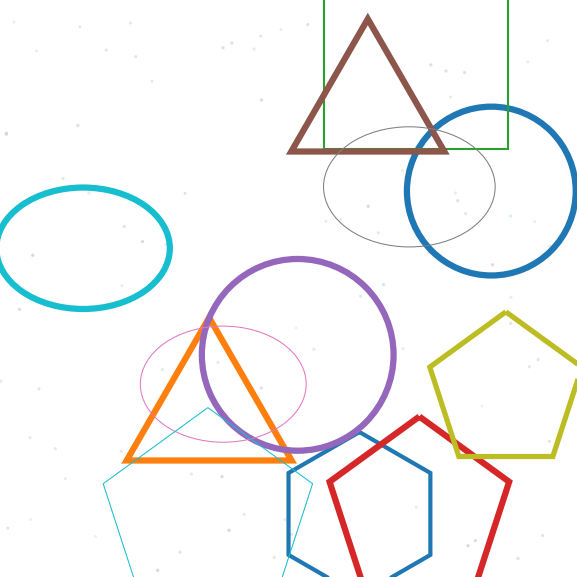[{"shape": "circle", "thickness": 3, "radius": 0.73, "center": [0.851, 0.668]}, {"shape": "hexagon", "thickness": 2, "radius": 0.71, "center": [0.622, 0.109]}, {"shape": "triangle", "thickness": 3, "radius": 0.82, "center": [0.362, 0.284]}, {"shape": "square", "thickness": 1, "radius": 0.8, "center": [0.72, 0.9]}, {"shape": "pentagon", "thickness": 3, "radius": 0.82, "center": [0.726, 0.114]}, {"shape": "circle", "thickness": 3, "radius": 0.83, "center": [0.516, 0.385]}, {"shape": "triangle", "thickness": 3, "radius": 0.76, "center": [0.637, 0.813]}, {"shape": "oval", "thickness": 0.5, "radius": 0.72, "center": [0.387, 0.334]}, {"shape": "oval", "thickness": 0.5, "radius": 0.74, "center": [0.709, 0.676]}, {"shape": "pentagon", "thickness": 2.5, "radius": 0.69, "center": [0.876, 0.321]}, {"shape": "pentagon", "thickness": 0.5, "radius": 0.95, "center": [0.36, 0.103]}, {"shape": "oval", "thickness": 3, "radius": 0.75, "center": [0.144, 0.569]}]